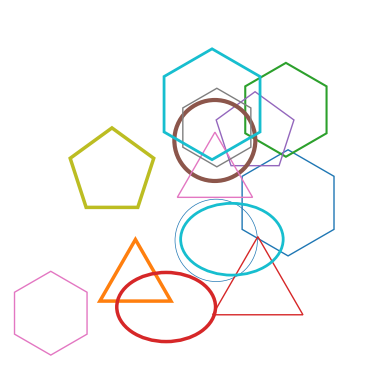[{"shape": "circle", "thickness": 0.5, "radius": 0.53, "center": [0.562, 0.376]}, {"shape": "hexagon", "thickness": 1, "radius": 0.69, "center": [0.748, 0.473]}, {"shape": "triangle", "thickness": 2.5, "radius": 0.53, "center": [0.352, 0.271]}, {"shape": "hexagon", "thickness": 1.5, "radius": 0.61, "center": [0.743, 0.715]}, {"shape": "oval", "thickness": 2.5, "radius": 0.64, "center": [0.432, 0.203]}, {"shape": "triangle", "thickness": 1, "radius": 0.68, "center": [0.67, 0.25]}, {"shape": "pentagon", "thickness": 1, "radius": 0.53, "center": [0.662, 0.656]}, {"shape": "circle", "thickness": 3, "radius": 0.53, "center": [0.558, 0.635]}, {"shape": "hexagon", "thickness": 1, "radius": 0.54, "center": [0.132, 0.187]}, {"shape": "triangle", "thickness": 1, "radius": 0.56, "center": [0.558, 0.544]}, {"shape": "hexagon", "thickness": 1, "radius": 0.51, "center": [0.563, 0.669]}, {"shape": "pentagon", "thickness": 2.5, "radius": 0.57, "center": [0.291, 0.554]}, {"shape": "hexagon", "thickness": 2, "radius": 0.72, "center": [0.551, 0.729]}, {"shape": "oval", "thickness": 2, "radius": 0.67, "center": [0.602, 0.379]}]